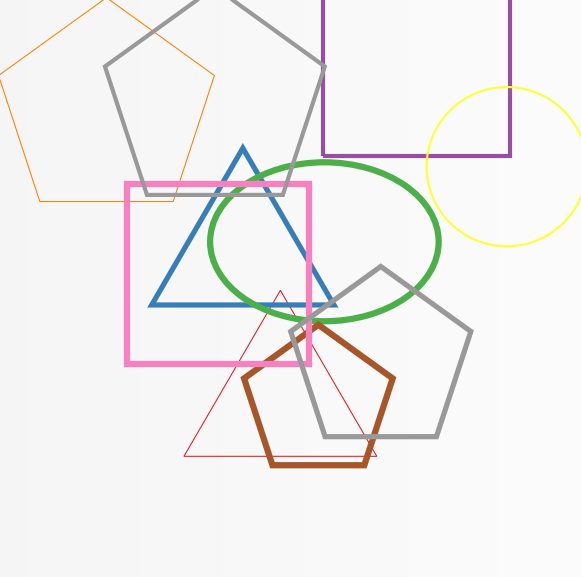[{"shape": "triangle", "thickness": 0.5, "radius": 0.96, "center": [0.482, 0.305]}, {"shape": "triangle", "thickness": 2.5, "radius": 0.91, "center": [0.418, 0.562]}, {"shape": "oval", "thickness": 3, "radius": 0.98, "center": [0.558, 0.58]}, {"shape": "square", "thickness": 2, "radius": 0.81, "center": [0.716, 0.89]}, {"shape": "pentagon", "thickness": 0.5, "radius": 0.98, "center": [0.183, 0.808]}, {"shape": "circle", "thickness": 1, "radius": 0.69, "center": [0.872, 0.711]}, {"shape": "pentagon", "thickness": 3, "radius": 0.67, "center": [0.548, 0.302]}, {"shape": "square", "thickness": 3, "radius": 0.78, "center": [0.375, 0.524]}, {"shape": "pentagon", "thickness": 2.5, "radius": 0.81, "center": [0.655, 0.375]}, {"shape": "pentagon", "thickness": 2, "radius": 0.99, "center": [0.37, 0.822]}]